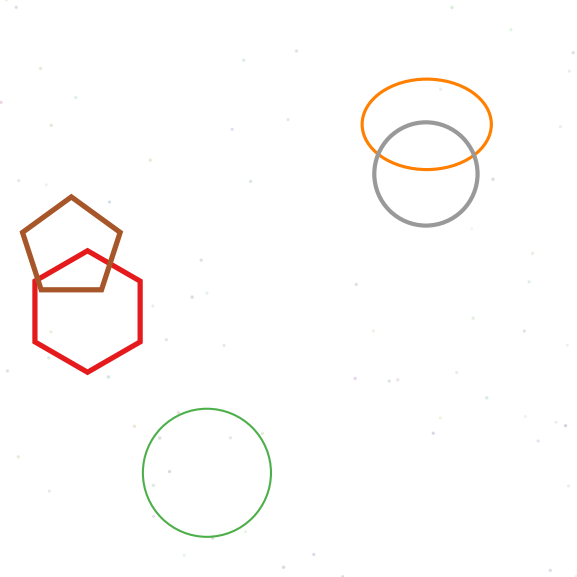[{"shape": "hexagon", "thickness": 2.5, "radius": 0.53, "center": [0.152, 0.46]}, {"shape": "circle", "thickness": 1, "radius": 0.55, "center": [0.358, 0.18]}, {"shape": "oval", "thickness": 1.5, "radius": 0.56, "center": [0.739, 0.784]}, {"shape": "pentagon", "thickness": 2.5, "radius": 0.44, "center": [0.124, 0.569]}, {"shape": "circle", "thickness": 2, "radius": 0.45, "center": [0.738, 0.698]}]